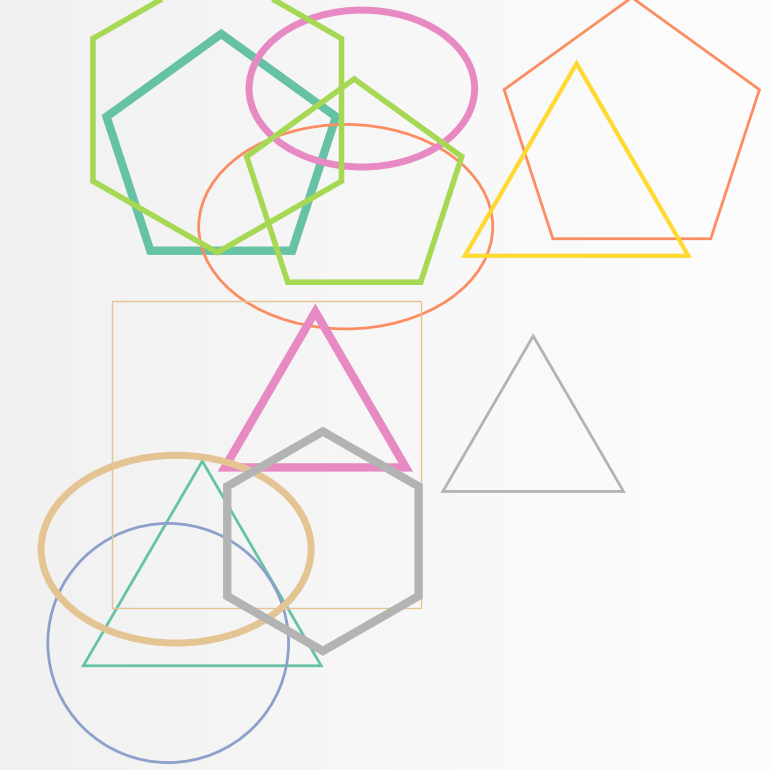[{"shape": "triangle", "thickness": 1, "radius": 0.89, "center": [0.261, 0.224]}, {"shape": "pentagon", "thickness": 3, "radius": 0.78, "center": [0.286, 0.8]}, {"shape": "pentagon", "thickness": 1, "radius": 0.87, "center": [0.815, 0.83]}, {"shape": "oval", "thickness": 1, "radius": 0.95, "center": [0.446, 0.706]}, {"shape": "circle", "thickness": 1, "radius": 0.78, "center": [0.217, 0.165]}, {"shape": "triangle", "thickness": 3, "radius": 0.67, "center": [0.407, 0.46]}, {"shape": "oval", "thickness": 2.5, "radius": 0.73, "center": [0.467, 0.885]}, {"shape": "hexagon", "thickness": 2, "radius": 0.93, "center": [0.28, 0.857]}, {"shape": "pentagon", "thickness": 2, "radius": 0.73, "center": [0.457, 0.752]}, {"shape": "triangle", "thickness": 1.5, "radius": 0.83, "center": [0.744, 0.751]}, {"shape": "square", "thickness": 0.5, "radius": 1.0, "center": [0.343, 0.41]}, {"shape": "oval", "thickness": 2.5, "radius": 0.87, "center": [0.227, 0.287]}, {"shape": "triangle", "thickness": 1, "radius": 0.67, "center": [0.688, 0.429]}, {"shape": "hexagon", "thickness": 3, "radius": 0.71, "center": [0.417, 0.297]}]